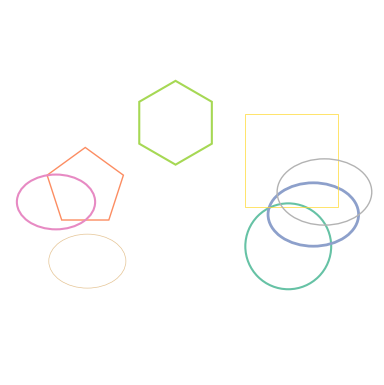[{"shape": "circle", "thickness": 1.5, "radius": 0.56, "center": [0.749, 0.36]}, {"shape": "pentagon", "thickness": 1, "radius": 0.52, "center": [0.221, 0.513]}, {"shape": "oval", "thickness": 2, "radius": 0.59, "center": [0.814, 0.443]}, {"shape": "oval", "thickness": 1.5, "radius": 0.51, "center": [0.145, 0.475]}, {"shape": "hexagon", "thickness": 1.5, "radius": 0.54, "center": [0.456, 0.681]}, {"shape": "square", "thickness": 0.5, "radius": 0.6, "center": [0.758, 0.582]}, {"shape": "oval", "thickness": 0.5, "radius": 0.5, "center": [0.227, 0.322]}, {"shape": "oval", "thickness": 1, "radius": 0.61, "center": [0.843, 0.501]}]